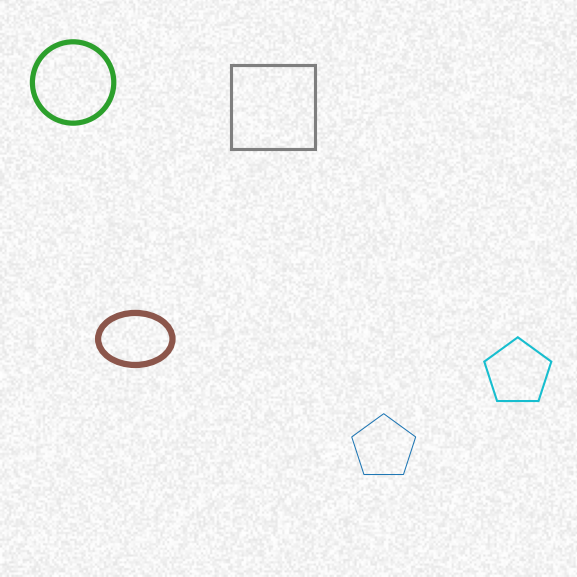[{"shape": "pentagon", "thickness": 0.5, "radius": 0.29, "center": [0.664, 0.225]}, {"shape": "circle", "thickness": 2.5, "radius": 0.35, "center": [0.127, 0.856]}, {"shape": "oval", "thickness": 3, "radius": 0.32, "center": [0.234, 0.412]}, {"shape": "square", "thickness": 1.5, "radius": 0.37, "center": [0.472, 0.814]}, {"shape": "pentagon", "thickness": 1, "radius": 0.31, "center": [0.897, 0.354]}]